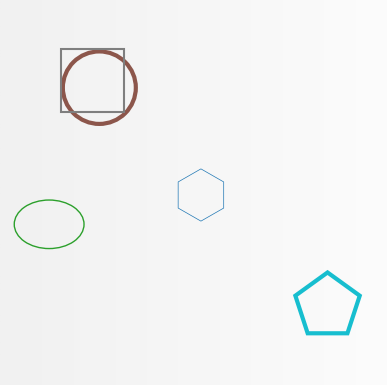[{"shape": "hexagon", "thickness": 0.5, "radius": 0.34, "center": [0.519, 0.494]}, {"shape": "oval", "thickness": 1, "radius": 0.45, "center": [0.127, 0.417]}, {"shape": "circle", "thickness": 3, "radius": 0.47, "center": [0.256, 0.772]}, {"shape": "square", "thickness": 1.5, "radius": 0.41, "center": [0.238, 0.791]}, {"shape": "pentagon", "thickness": 3, "radius": 0.44, "center": [0.845, 0.205]}]